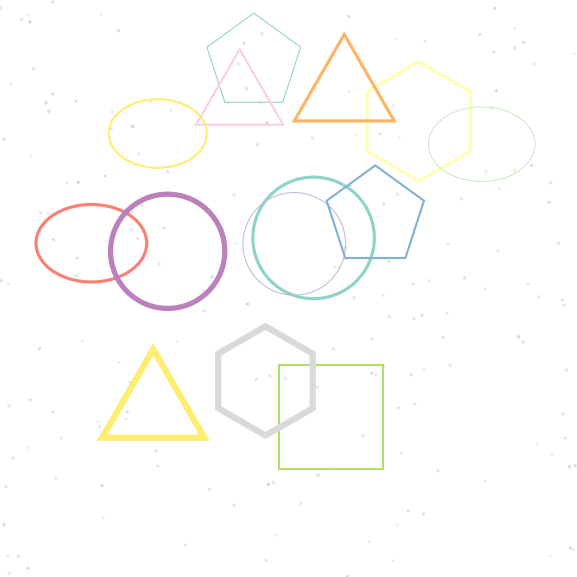[{"shape": "circle", "thickness": 1.5, "radius": 0.53, "center": [0.543, 0.587]}, {"shape": "pentagon", "thickness": 0.5, "radius": 0.43, "center": [0.439, 0.891]}, {"shape": "hexagon", "thickness": 1.5, "radius": 0.52, "center": [0.725, 0.789]}, {"shape": "circle", "thickness": 0.5, "radius": 0.44, "center": [0.51, 0.577]}, {"shape": "oval", "thickness": 1.5, "radius": 0.48, "center": [0.158, 0.578]}, {"shape": "pentagon", "thickness": 1, "radius": 0.44, "center": [0.65, 0.624]}, {"shape": "triangle", "thickness": 1.5, "radius": 0.5, "center": [0.596, 0.84]}, {"shape": "square", "thickness": 1, "radius": 0.45, "center": [0.574, 0.277]}, {"shape": "triangle", "thickness": 1, "radius": 0.44, "center": [0.415, 0.827]}, {"shape": "hexagon", "thickness": 3, "radius": 0.47, "center": [0.46, 0.34]}, {"shape": "circle", "thickness": 2.5, "radius": 0.49, "center": [0.29, 0.564]}, {"shape": "oval", "thickness": 0.5, "radius": 0.46, "center": [0.834, 0.749]}, {"shape": "triangle", "thickness": 3, "radius": 0.51, "center": [0.265, 0.292]}, {"shape": "oval", "thickness": 1, "radius": 0.42, "center": [0.273, 0.768]}]